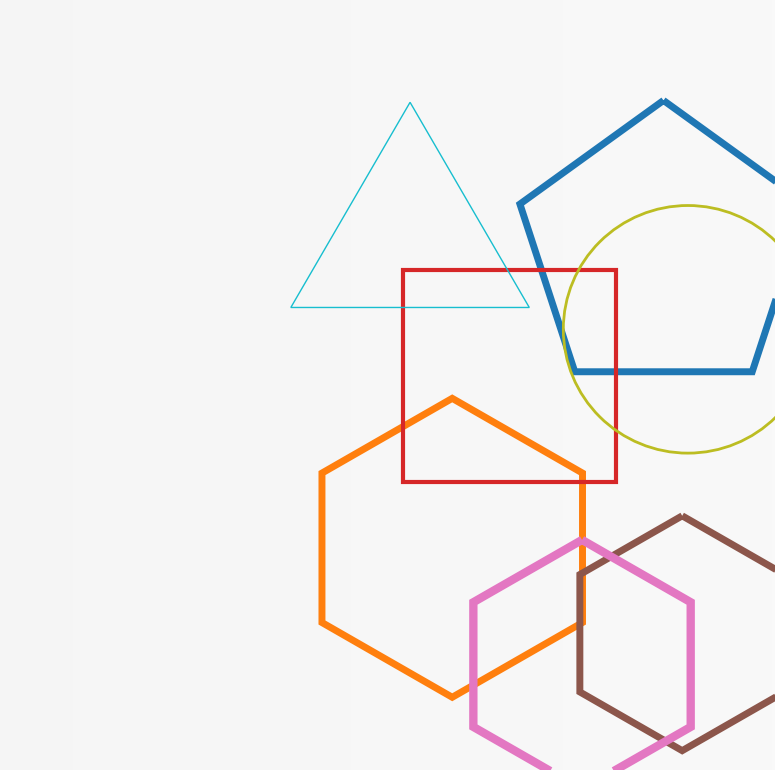[{"shape": "pentagon", "thickness": 2.5, "radius": 0.97, "center": [0.856, 0.675]}, {"shape": "hexagon", "thickness": 2.5, "radius": 0.97, "center": [0.584, 0.289]}, {"shape": "square", "thickness": 1.5, "radius": 0.69, "center": [0.658, 0.511]}, {"shape": "hexagon", "thickness": 2.5, "radius": 0.76, "center": [0.88, 0.178]}, {"shape": "hexagon", "thickness": 3, "radius": 0.81, "center": [0.751, 0.137]}, {"shape": "circle", "thickness": 1, "radius": 0.8, "center": [0.888, 0.572]}, {"shape": "triangle", "thickness": 0.5, "radius": 0.89, "center": [0.529, 0.69]}]